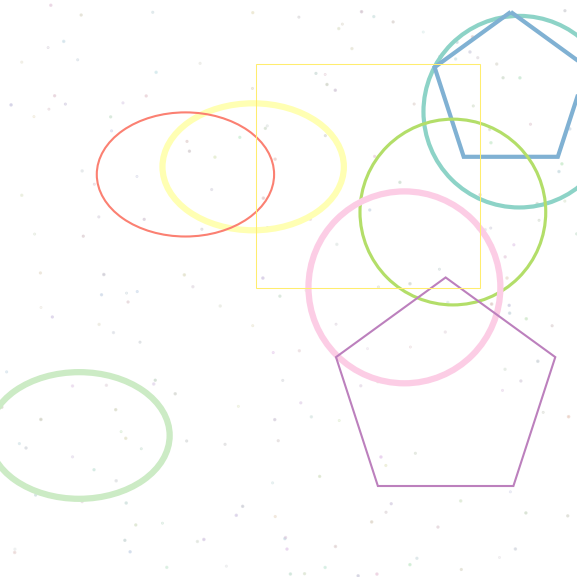[{"shape": "circle", "thickness": 2, "radius": 0.83, "center": [0.899, 0.806]}, {"shape": "oval", "thickness": 3, "radius": 0.79, "center": [0.438, 0.71]}, {"shape": "oval", "thickness": 1, "radius": 0.77, "center": [0.321, 0.697]}, {"shape": "pentagon", "thickness": 2, "radius": 0.69, "center": [0.884, 0.84]}, {"shape": "circle", "thickness": 1.5, "radius": 0.8, "center": [0.784, 0.632]}, {"shape": "circle", "thickness": 3, "radius": 0.83, "center": [0.7, 0.502]}, {"shape": "pentagon", "thickness": 1, "radius": 1.0, "center": [0.772, 0.319]}, {"shape": "oval", "thickness": 3, "radius": 0.78, "center": [0.137, 0.245]}, {"shape": "square", "thickness": 0.5, "radius": 0.97, "center": [0.637, 0.695]}]